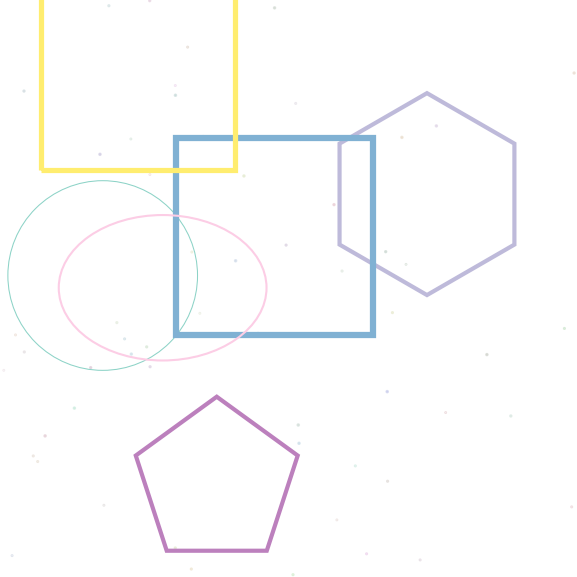[{"shape": "circle", "thickness": 0.5, "radius": 0.82, "center": [0.178, 0.522]}, {"shape": "hexagon", "thickness": 2, "radius": 0.87, "center": [0.739, 0.663]}, {"shape": "square", "thickness": 3, "radius": 0.85, "center": [0.475, 0.59]}, {"shape": "oval", "thickness": 1, "radius": 0.9, "center": [0.282, 0.501]}, {"shape": "pentagon", "thickness": 2, "radius": 0.74, "center": [0.375, 0.165]}, {"shape": "square", "thickness": 2.5, "radius": 0.84, "center": [0.239, 0.873]}]